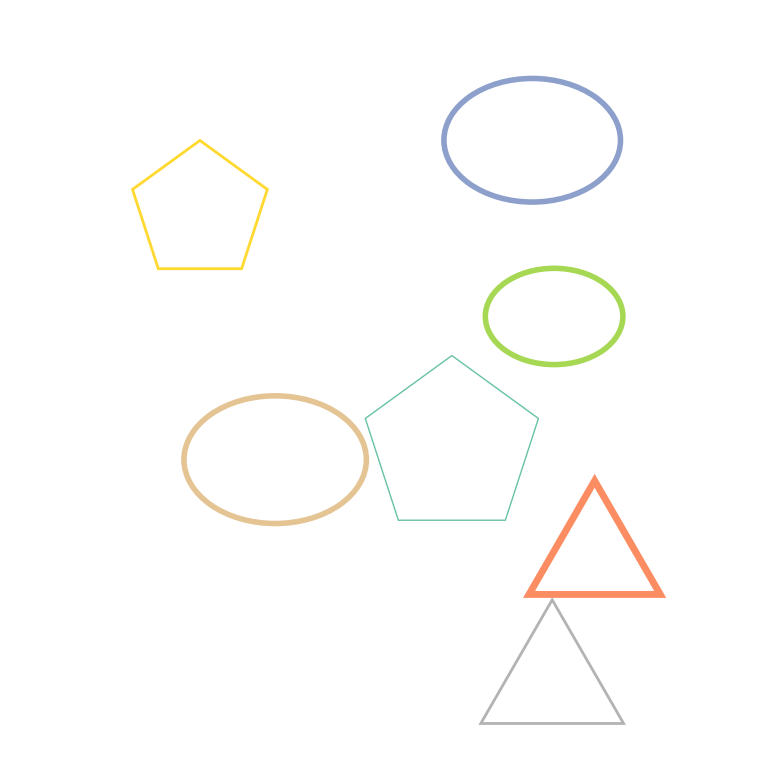[{"shape": "pentagon", "thickness": 0.5, "radius": 0.59, "center": [0.587, 0.42]}, {"shape": "triangle", "thickness": 2.5, "radius": 0.49, "center": [0.772, 0.277]}, {"shape": "oval", "thickness": 2, "radius": 0.57, "center": [0.691, 0.818]}, {"shape": "oval", "thickness": 2, "radius": 0.45, "center": [0.72, 0.589]}, {"shape": "pentagon", "thickness": 1, "radius": 0.46, "center": [0.26, 0.726]}, {"shape": "oval", "thickness": 2, "radius": 0.59, "center": [0.357, 0.403]}, {"shape": "triangle", "thickness": 1, "radius": 0.54, "center": [0.717, 0.114]}]